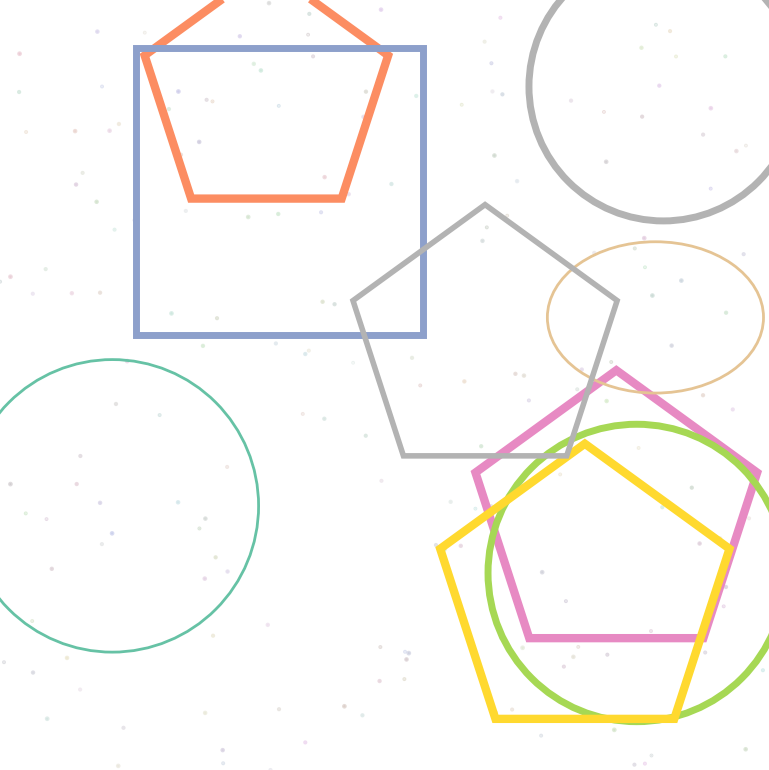[{"shape": "circle", "thickness": 1, "radius": 0.95, "center": [0.146, 0.343]}, {"shape": "pentagon", "thickness": 3, "radius": 0.83, "center": [0.346, 0.877]}, {"shape": "square", "thickness": 2.5, "radius": 0.93, "center": [0.363, 0.751]}, {"shape": "pentagon", "thickness": 3, "radius": 0.96, "center": [0.8, 0.327]}, {"shape": "circle", "thickness": 2.5, "radius": 0.97, "center": [0.827, 0.256]}, {"shape": "pentagon", "thickness": 3, "radius": 0.99, "center": [0.76, 0.226]}, {"shape": "oval", "thickness": 1, "radius": 0.7, "center": [0.851, 0.588]}, {"shape": "circle", "thickness": 2.5, "radius": 0.87, "center": [0.862, 0.888]}, {"shape": "pentagon", "thickness": 2, "radius": 0.9, "center": [0.63, 0.554]}]